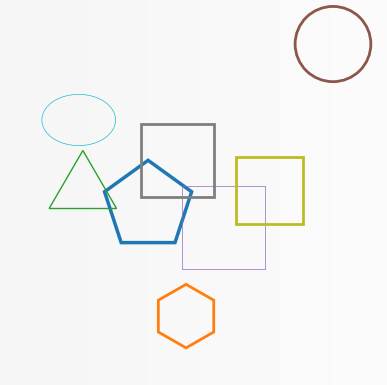[{"shape": "pentagon", "thickness": 2.5, "radius": 0.59, "center": [0.382, 0.465]}, {"shape": "hexagon", "thickness": 2, "radius": 0.41, "center": [0.48, 0.179]}, {"shape": "triangle", "thickness": 1, "radius": 0.5, "center": [0.214, 0.509]}, {"shape": "square", "thickness": 0.5, "radius": 0.54, "center": [0.577, 0.41]}, {"shape": "circle", "thickness": 2, "radius": 0.49, "center": [0.859, 0.886]}, {"shape": "square", "thickness": 2, "radius": 0.47, "center": [0.459, 0.584]}, {"shape": "square", "thickness": 2, "radius": 0.43, "center": [0.696, 0.505]}, {"shape": "oval", "thickness": 0.5, "radius": 0.48, "center": [0.203, 0.688]}]